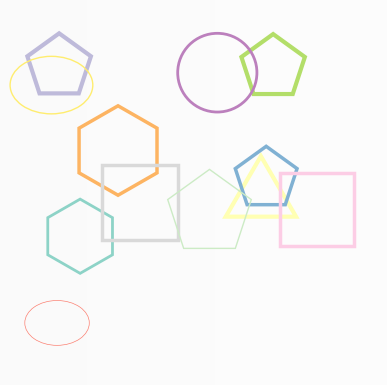[{"shape": "hexagon", "thickness": 2, "radius": 0.48, "center": [0.207, 0.386]}, {"shape": "triangle", "thickness": 3, "radius": 0.52, "center": [0.673, 0.49]}, {"shape": "pentagon", "thickness": 3, "radius": 0.43, "center": [0.153, 0.827]}, {"shape": "oval", "thickness": 0.5, "radius": 0.42, "center": [0.147, 0.161]}, {"shape": "pentagon", "thickness": 2.5, "radius": 0.42, "center": [0.687, 0.536]}, {"shape": "hexagon", "thickness": 2.5, "radius": 0.58, "center": [0.305, 0.609]}, {"shape": "pentagon", "thickness": 3, "radius": 0.43, "center": [0.705, 0.825]}, {"shape": "square", "thickness": 2.5, "radius": 0.47, "center": [0.818, 0.456]}, {"shape": "square", "thickness": 2.5, "radius": 0.49, "center": [0.361, 0.474]}, {"shape": "circle", "thickness": 2, "radius": 0.51, "center": [0.561, 0.811]}, {"shape": "pentagon", "thickness": 1, "radius": 0.57, "center": [0.541, 0.447]}, {"shape": "oval", "thickness": 1, "radius": 0.53, "center": [0.133, 0.779]}]